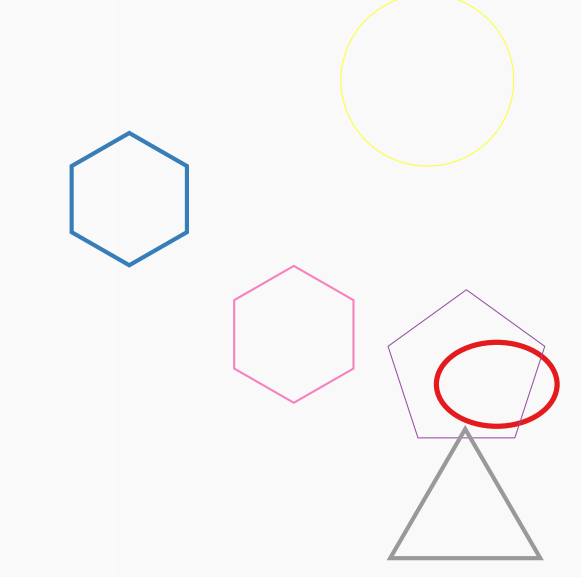[{"shape": "oval", "thickness": 2.5, "radius": 0.52, "center": [0.855, 0.334]}, {"shape": "hexagon", "thickness": 2, "radius": 0.57, "center": [0.222, 0.654]}, {"shape": "pentagon", "thickness": 0.5, "radius": 0.71, "center": [0.802, 0.356]}, {"shape": "circle", "thickness": 0.5, "radius": 0.74, "center": [0.735, 0.86]}, {"shape": "hexagon", "thickness": 1, "radius": 0.59, "center": [0.506, 0.42]}, {"shape": "triangle", "thickness": 2, "radius": 0.75, "center": [0.8, 0.107]}]